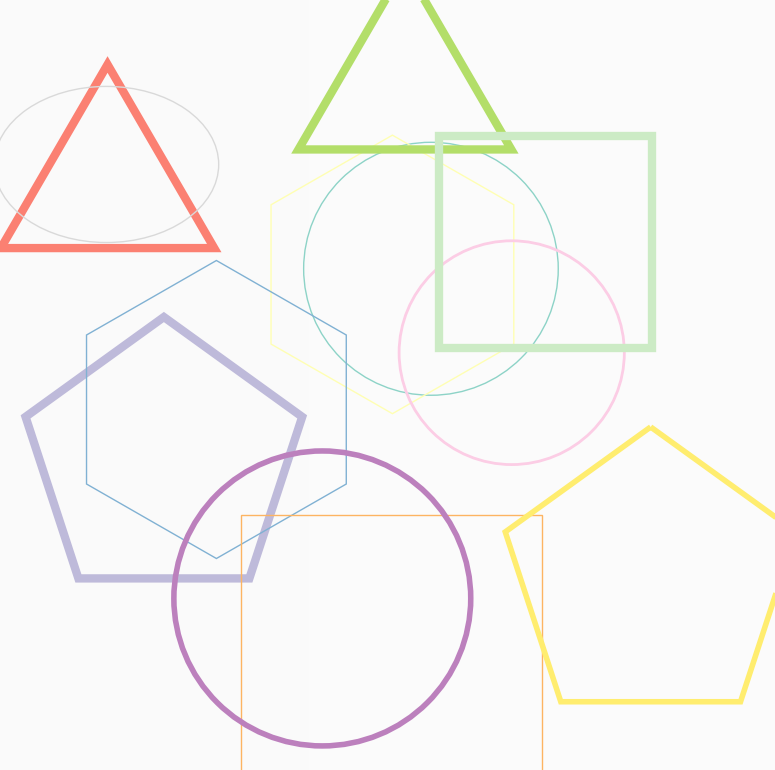[{"shape": "circle", "thickness": 0.5, "radius": 0.82, "center": [0.556, 0.651]}, {"shape": "hexagon", "thickness": 0.5, "radius": 0.9, "center": [0.506, 0.644]}, {"shape": "pentagon", "thickness": 3, "radius": 0.94, "center": [0.211, 0.401]}, {"shape": "triangle", "thickness": 3, "radius": 0.79, "center": [0.139, 0.757]}, {"shape": "hexagon", "thickness": 0.5, "radius": 0.97, "center": [0.279, 0.468]}, {"shape": "square", "thickness": 0.5, "radius": 0.97, "center": [0.505, 0.138]}, {"shape": "triangle", "thickness": 3, "radius": 0.79, "center": [0.522, 0.885]}, {"shape": "circle", "thickness": 1, "radius": 0.73, "center": [0.66, 0.542]}, {"shape": "oval", "thickness": 0.5, "radius": 0.72, "center": [0.137, 0.786]}, {"shape": "circle", "thickness": 2, "radius": 0.96, "center": [0.416, 0.223]}, {"shape": "square", "thickness": 3, "radius": 0.69, "center": [0.704, 0.686]}, {"shape": "pentagon", "thickness": 2, "radius": 0.99, "center": [0.84, 0.248]}]